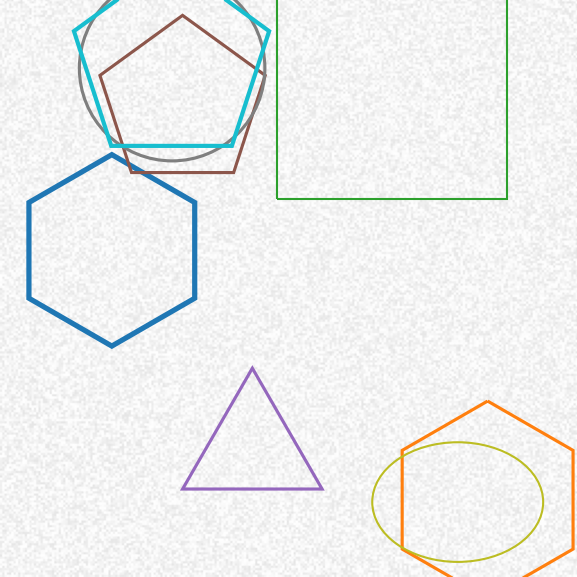[{"shape": "hexagon", "thickness": 2.5, "radius": 0.83, "center": [0.194, 0.566]}, {"shape": "hexagon", "thickness": 1.5, "radius": 0.85, "center": [0.844, 0.134]}, {"shape": "square", "thickness": 1, "radius": 1.0, "center": [0.678, 0.853]}, {"shape": "triangle", "thickness": 1.5, "radius": 0.7, "center": [0.437, 0.222]}, {"shape": "pentagon", "thickness": 1.5, "radius": 0.75, "center": [0.316, 0.822]}, {"shape": "circle", "thickness": 1.5, "radius": 0.8, "center": [0.298, 0.881]}, {"shape": "oval", "thickness": 1, "radius": 0.74, "center": [0.793, 0.13]}, {"shape": "pentagon", "thickness": 2, "radius": 0.89, "center": [0.297, 0.89]}]